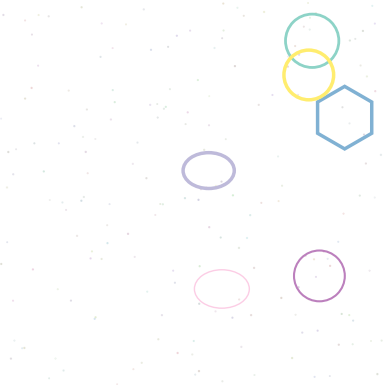[{"shape": "circle", "thickness": 2, "radius": 0.35, "center": [0.811, 0.894]}, {"shape": "oval", "thickness": 2.5, "radius": 0.33, "center": [0.542, 0.557]}, {"shape": "hexagon", "thickness": 2.5, "radius": 0.41, "center": [0.895, 0.694]}, {"shape": "oval", "thickness": 1, "radius": 0.36, "center": [0.576, 0.249]}, {"shape": "circle", "thickness": 1.5, "radius": 0.33, "center": [0.83, 0.283]}, {"shape": "circle", "thickness": 2.5, "radius": 0.32, "center": [0.802, 0.805]}]